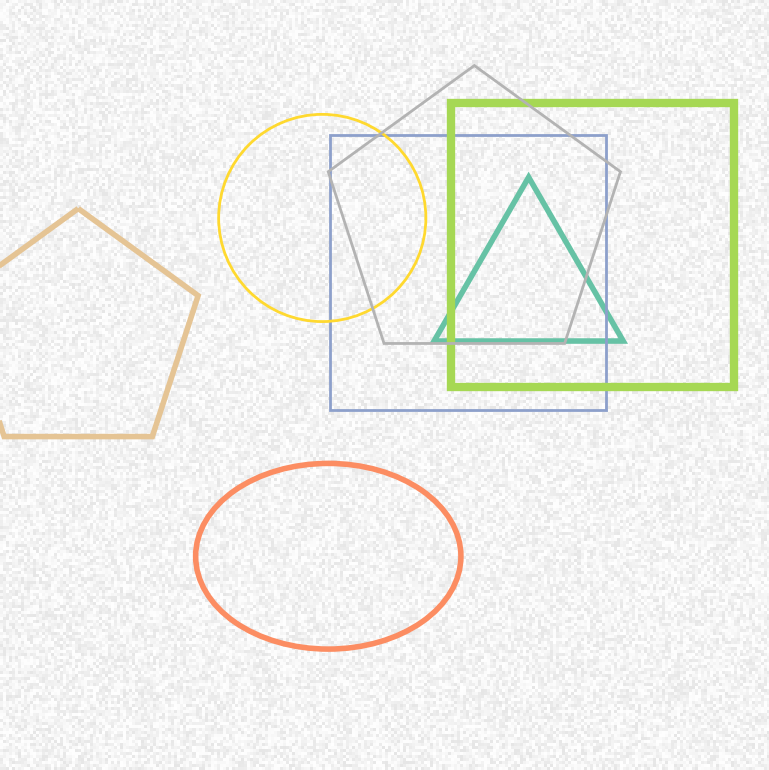[{"shape": "triangle", "thickness": 2, "radius": 0.71, "center": [0.687, 0.628]}, {"shape": "oval", "thickness": 2, "radius": 0.86, "center": [0.426, 0.278]}, {"shape": "square", "thickness": 1, "radius": 0.9, "center": [0.608, 0.646]}, {"shape": "square", "thickness": 3, "radius": 0.92, "center": [0.77, 0.682]}, {"shape": "circle", "thickness": 1, "radius": 0.67, "center": [0.419, 0.717]}, {"shape": "pentagon", "thickness": 2, "radius": 0.82, "center": [0.102, 0.565]}, {"shape": "pentagon", "thickness": 1, "radius": 1.0, "center": [0.616, 0.715]}]